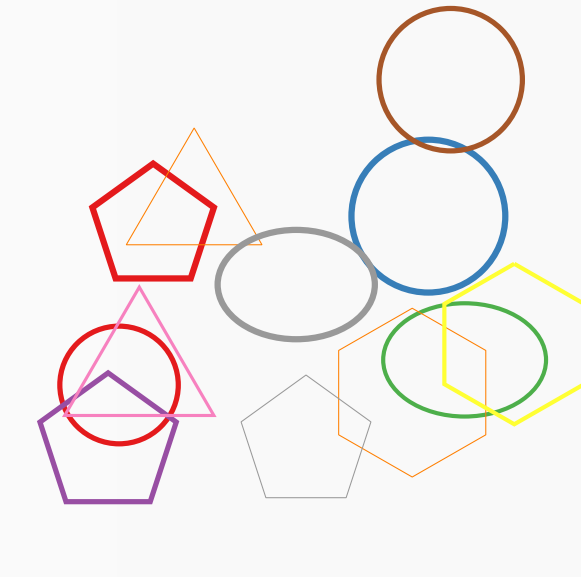[{"shape": "pentagon", "thickness": 3, "radius": 0.55, "center": [0.263, 0.606]}, {"shape": "circle", "thickness": 2.5, "radius": 0.51, "center": [0.205, 0.333]}, {"shape": "circle", "thickness": 3, "radius": 0.66, "center": [0.737, 0.625]}, {"shape": "oval", "thickness": 2, "radius": 0.7, "center": [0.799, 0.376]}, {"shape": "pentagon", "thickness": 2.5, "radius": 0.62, "center": [0.186, 0.23]}, {"shape": "hexagon", "thickness": 0.5, "radius": 0.73, "center": [0.709, 0.319]}, {"shape": "triangle", "thickness": 0.5, "radius": 0.67, "center": [0.334, 0.643]}, {"shape": "hexagon", "thickness": 2, "radius": 0.69, "center": [0.885, 0.403]}, {"shape": "circle", "thickness": 2.5, "radius": 0.62, "center": [0.775, 0.861]}, {"shape": "triangle", "thickness": 1.5, "radius": 0.74, "center": [0.24, 0.354]}, {"shape": "oval", "thickness": 3, "radius": 0.68, "center": [0.51, 0.506]}, {"shape": "pentagon", "thickness": 0.5, "radius": 0.59, "center": [0.526, 0.232]}]